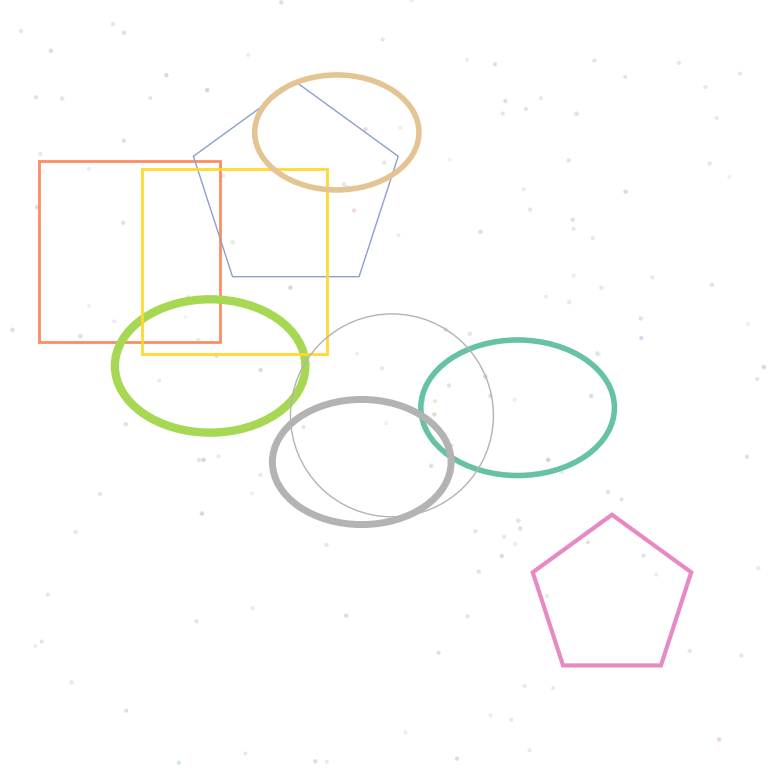[{"shape": "oval", "thickness": 2, "radius": 0.63, "center": [0.672, 0.47]}, {"shape": "square", "thickness": 1, "radius": 0.59, "center": [0.168, 0.673]}, {"shape": "pentagon", "thickness": 0.5, "radius": 0.7, "center": [0.384, 0.754]}, {"shape": "pentagon", "thickness": 1.5, "radius": 0.54, "center": [0.795, 0.223]}, {"shape": "oval", "thickness": 3, "radius": 0.62, "center": [0.273, 0.525]}, {"shape": "square", "thickness": 1, "radius": 0.6, "center": [0.304, 0.661]}, {"shape": "oval", "thickness": 2, "radius": 0.53, "center": [0.437, 0.828]}, {"shape": "circle", "thickness": 0.5, "radius": 0.66, "center": [0.509, 0.461]}, {"shape": "oval", "thickness": 2.5, "radius": 0.58, "center": [0.47, 0.4]}]